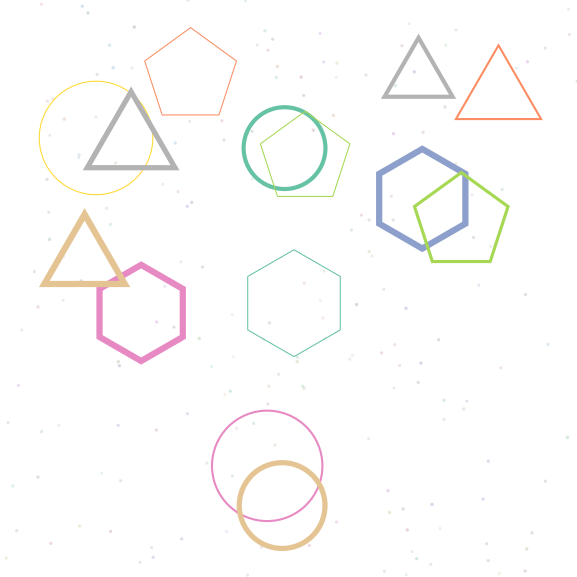[{"shape": "circle", "thickness": 2, "radius": 0.35, "center": [0.493, 0.743]}, {"shape": "hexagon", "thickness": 0.5, "radius": 0.46, "center": [0.509, 0.474]}, {"shape": "triangle", "thickness": 1, "radius": 0.43, "center": [0.863, 0.836]}, {"shape": "pentagon", "thickness": 0.5, "radius": 0.42, "center": [0.33, 0.868]}, {"shape": "hexagon", "thickness": 3, "radius": 0.43, "center": [0.731, 0.655]}, {"shape": "circle", "thickness": 1, "radius": 0.48, "center": [0.463, 0.192]}, {"shape": "hexagon", "thickness": 3, "radius": 0.42, "center": [0.244, 0.457]}, {"shape": "pentagon", "thickness": 1.5, "radius": 0.43, "center": [0.799, 0.615]}, {"shape": "pentagon", "thickness": 0.5, "radius": 0.41, "center": [0.528, 0.725]}, {"shape": "circle", "thickness": 0.5, "radius": 0.49, "center": [0.166, 0.76]}, {"shape": "triangle", "thickness": 3, "radius": 0.4, "center": [0.146, 0.548]}, {"shape": "circle", "thickness": 2.5, "radius": 0.37, "center": [0.489, 0.124]}, {"shape": "triangle", "thickness": 2, "radius": 0.34, "center": [0.725, 0.866]}, {"shape": "triangle", "thickness": 2.5, "radius": 0.44, "center": [0.227, 0.753]}]